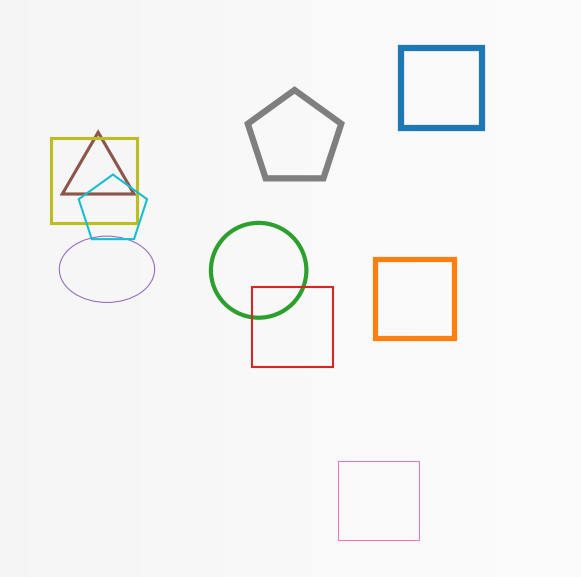[{"shape": "square", "thickness": 3, "radius": 0.35, "center": [0.759, 0.847]}, {"shape": "square", "thickness": 2.5, "radius": 0.34, "center": [0.713, 0.482]}, {"shape": "circle", "thickness": 2, "radius": 0.41, "center": [0.445, 0.531]}, {"shape": "square", "thickness": 1, "radius": 0.35, "center": [0.503, 0.433]}, {"shape": "oval", "thickness": 0.5, "radius": 0.41, "center": [0.184, 0.533]}, {"shape": "triangle", "thickness": 1.5, "radius": 0.36, "center": [0.169, 0.699]}, {"shape": "square", "thickness": 0.5, "radius": 0.35, "center": [0.651, 0.132]}, {"shape": "pentagon", "thickness": 3, "radius": 0.42, "center": [0.507, 0.759]}, {"shape": "square", "thickness": 1.5, "radius": 0.37, "center": [0.161, 0.687]}, {"shape": "pentagon", "thickness": 1, "radius": 0.31, "center": [0.194, 0.635]}]